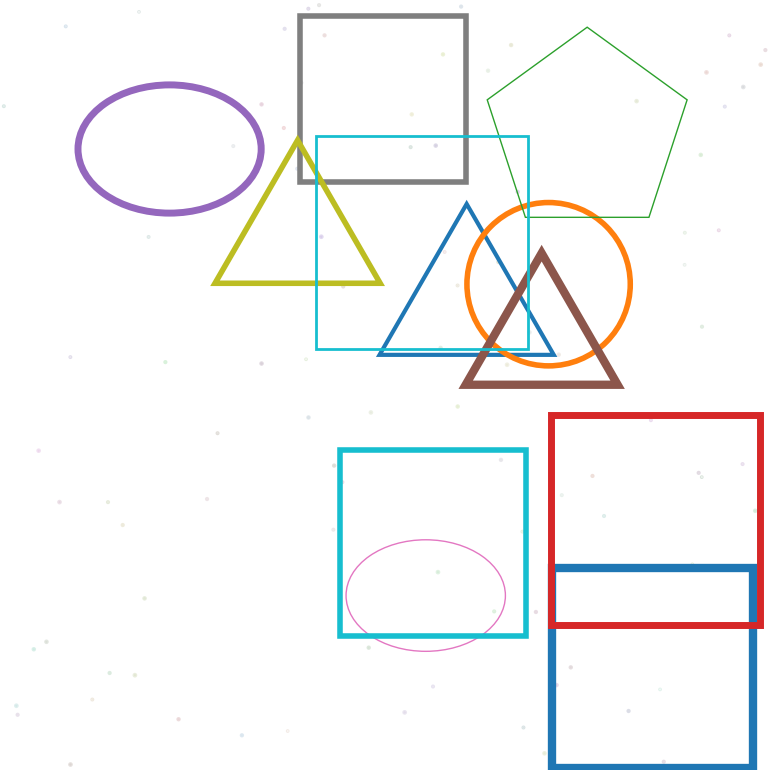[{"shape": "square", "thickness": 3, "radius": 0.65, "center": [0.847, 0.133]}, {"shape": "triangle", "thickness": 1.5, "radius": 0.65, "center": [0.606, 0.604]}, {"shape": "circle", "thickness": 2, "radius": 0.53, "center": [0.712, 0.631]}, {"shape": "pentagon", "thickness": 0.5, "radius": 0.68, "center": [0.763, 0.828]}, {"shape": "square", "thickness": 2.5, "radius": 0.68, "center": [0.851, 0.325]}, {"shape": "oval", "thickness": 2.5, "radius": 0.59, "center": [0.22, 0.806]}, {"shape": "triangle", "thickness": 3, "radius": 0.57, "center": [0.703, 0.557]}, {"shape": "oval", "thickness": 0.5, "radius": 0.52, "center": [0.553, 0.227]}, {"shape": "square", "thickness": 2, "radius": 0.54, "center": [0.497, 0.871]}, {"shape": "triangle", "thickness": 2, "radius": 0.62, "center": [0.386, 0.694]}, {"shape": "square", "thickness": 2, "radius": 0.6, "center": [0.563, 0.295]}, {"shape": "square", "thickness": 1, "radius": 0.69, "center": [0.548, 0.685]}]